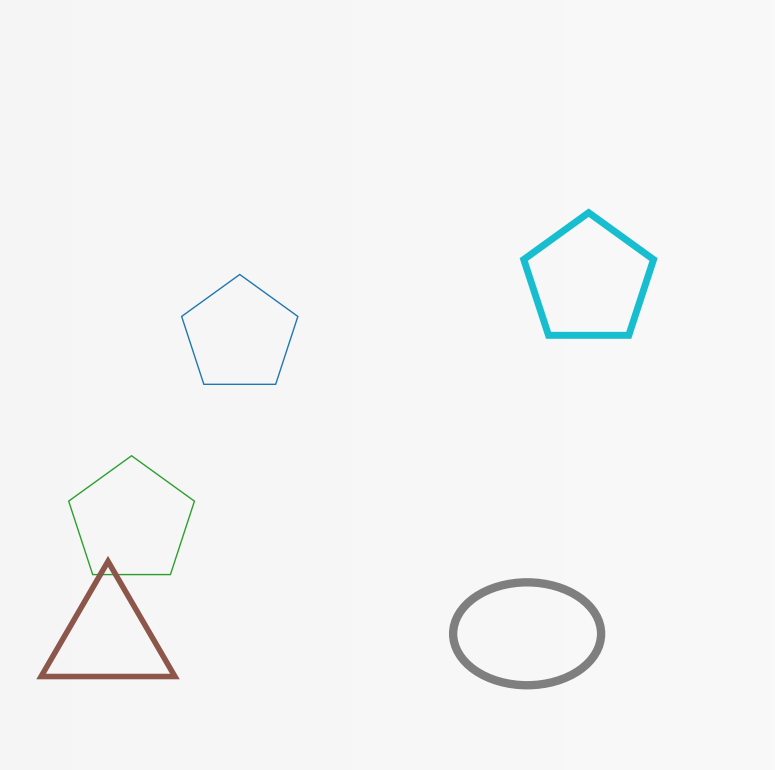[{"shape": "pentagon", "thickness": 0.5, "radius": 0.39, "center": [0.309, 0.565]}, {"shape": "pentagon", "thickness": 0.5, "radius": 0.43, "center": [0.17, 0.323]}, {"shape": "triangle", "thickness": 2, "radius": 0.5, "center": [0.139, 0.171]}, {"shape": "oval", "thickness": 3, "radius": 0.48, "center": [0.68, 0.177]}, {"shape": "pentagon", "thickness": 2.5, "radius": 0.44, "center": [0.76, 0.636]}]